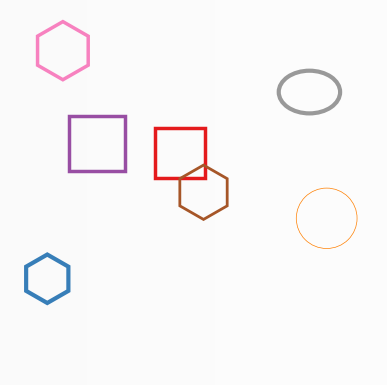[{"shape": "square", "thickness": 2.5, "radius": 0.32, "center": [0.464, 0.603]}, {"shape": "hexagon", "thickness": 3, "radius": 0.31, "center": [0.122, 0.276]}, {"shape": "square", "thickness": 2.5, "radius": 0.36, "center": [0.251, 0.627]}, {"shape": "circle", "thickness": 0.5, "radius": 0.39, "center": [0.843, 0.433]}, {"shape": "hexagon", "thickness": 2, "radius": 0.35, "center": [0.525, 0.501]}, {"shape": "hexagon", "thickness": 2.5, "radius": 0.38, "center": [0.162, 0.868]}, {"shape": "oval", "thickness": 3, "radius": 0.4, "center": [0.799, 0.761]}]